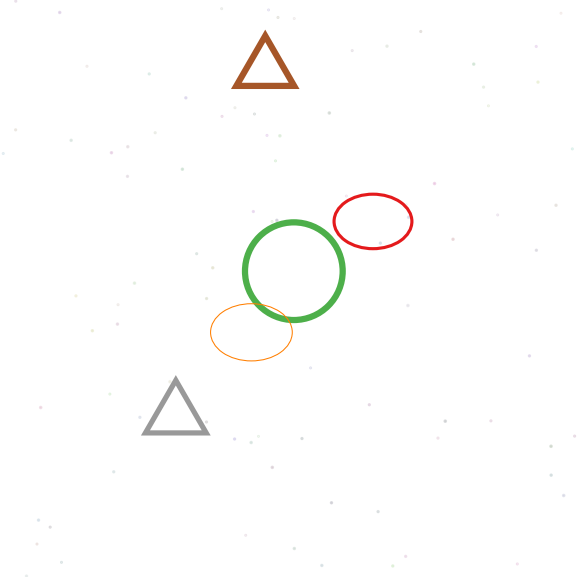[{"shape": "oval", "thickness": 1.5, "radius": 0.34, "center": [0.646, 0.616]}, {"shape": "circle", "thickness": 3, "radius": 0.42, "center": [0.509, 0.53]}, {"shape": "oval", "thickness": 0.5, "radius": 0.35, "center": [0.435, 0.424]}, {"shape": "triangle", "thickness": 3, "radius": 0.29, "center": [0.459, 0.879]}, {"shape": "triangle", "thickness": 2.5, "radius": 0.3, "center": [0.304, 0.28]}]